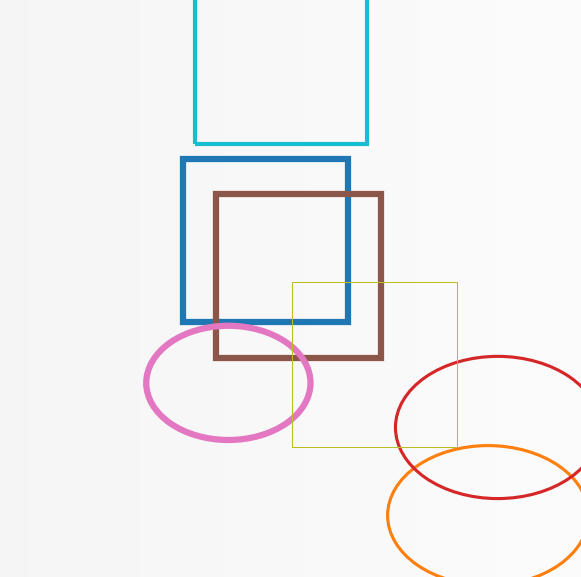[{"shape": "square", "thickness": 3, "radius": 0.71, "center": [0.457, 0.582]}, {"shape": "oval", "thickness": 1.5, "radius": 0.86, "center": [0.84, 0.107]}, {"shape": "oval", "thickness": 1.5, "radius": 0.88, "center": [0.856, 0.259]}, {"shape": "square", "thickness": 3, "radius": 0.71, "center": [0.514, 0.522]}, {"shape": "oval", "thickness": 3, "radius": 0.71, "center": [0.393, 0.336]}, {"shape": "square", "thickness": 0.5, "radius": 0.71, "center": [0.644, 0.369]}, {"shape": "square", "thickness": 2, "radius": 0.74, "center": [0.484, 0.898]}]